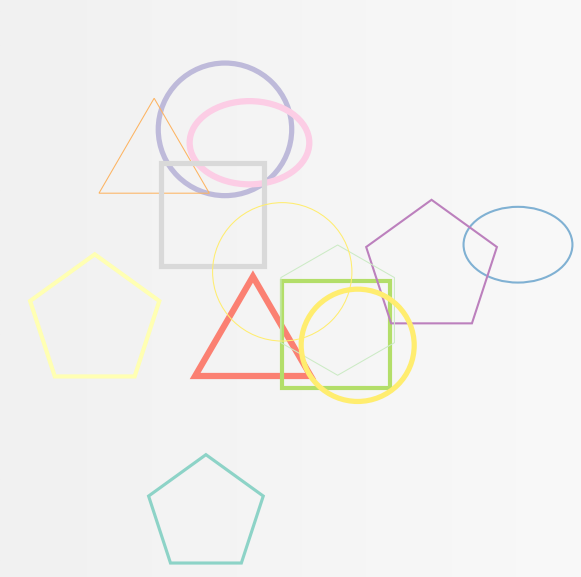[{"shape": "pentagon", "thickness": 1.5, "radius": 0.52, "center": [0.354, 0.108]}, {"shape": "pentagon", "thickness": 2, "radius": 0.58, "center": [0.163, 0.442]}, {"shape": "circle", "thickness": 2.5, "radius": 0.57, "center": [0.387, 0.775]}, {"shape": "triangle", "thickness": 3, "radius": 0.57, "center": [0.435, 0.405]}, {"shape": "oval", "thickness": 1, "radius": 0.47, "center": [0.891, 0.575]}, {"shape": "triangle", "thickness": 0.5, "radius": 0.55, "center": [0.265, 0.719]}, {"shape": "square", "thickness": 2, "radius": 0.46, "center": [0.578, 0.419]}, {"shape": "oval", "thickness": 3, "radius": 0.51, "center": [0.429, 0.752]}, {"shape": "square", "thickness": 2.5, "radius": 0.45, "center": [0.365, 0.627]}, {"shape": "pentagon", "thickness": 1, "radius": 0.59, "center": [0.742, 0.535]}, {"shape": "hexagon", "thickness": 0.5, "radius": 0.56, "center": [0.581, 0.462]}, {"shape": "circle", "thickness": 2.5, "radius": 0.49, "center": [0.615, 0.401]}, {"shape": "circle", "thickness": 0.5, "radius": 0.6, "center": [0.486, 0.528]}]